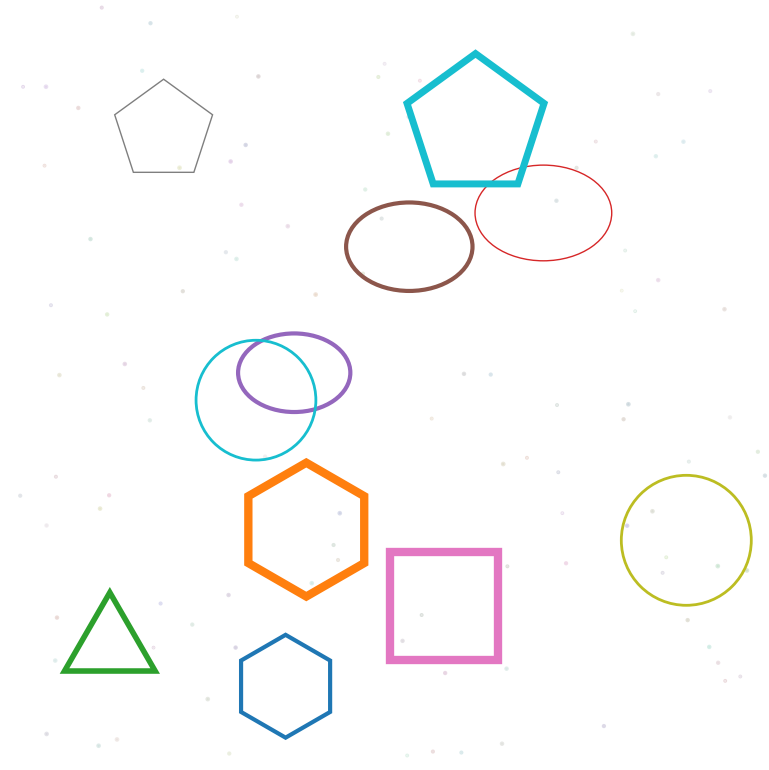[{"shape": "hexagon", "thickness": 1.5, "radius": 0.33, "center": [0.371, 0.109]}, {"shape": "hexagon", "thickness": 3, "radius": 0.43, "center": [0.398, 0.312]}, {"shape": "triangle", "thickness": 2, "radius": 0.34, "center": [0.143, 0.163]}, {"shape": "oval", "thickness": 0.5, "radius": 0.44, "center": [0.706, 0.723]}, {"shape": "oval", "thickness": 1.5, "radius": 0.36, "center": [0.382, 0.516]}, {"shape": "oval", "thickness": 1.5, "radius": 0.41, "center": [0.532, 0.68]}, {"shape": "square", "thickness": 3, "radius": 0.35, "center": [0.577, 0.213]}, {"shape": "pentagon", "thickness": 0.5, "radius": 0.33, "center": [0.212, 0.83]}, {"shape": "circle", "thickness": 1, "radius": 0.42, "center": [0.891, 0.298]}, {"shape": "circle", "thickness": 1, "radius": 0.39, "center": [0.332, 0.48]}, {"shape": "pentagon", "thickness": 2.5, "radius": 0.47, "center": [0.618, 0.837]}]